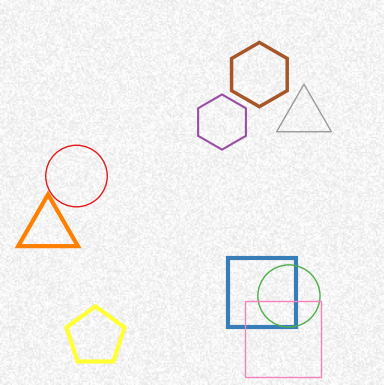[{"shape": "circle", "thickness": 1, "radius": 0.4, "center": [0.199, 0.543]}, {"shape": "square", "thickness": 3, "radius": 0.44, "center": [0.68, 0.24]}, {"shape": "circle", "thickness": 1, "radius": 0.4, "center": [0.75, 0.231]}, {"shape": "hexagon", "thickness": 1.5, "radius": 0.36, "center": [0.577, 0.683]}, {"shape": "triangle", "thickness": 3, "radius": 0.45, "center": [0.125, 0.405]}, {"shape": "pentagon", "thickness": 3, "radius": 0.4, "center": [0.248, 0.125]}, {"shape": "hexagon", "thickness": 2.5, "radius": 0.42, "center": [0.674, 0.806]}, {"shape": "square", "thickness": 1, "radius": 0.5, "center": [0.735, 0.12]}, {"shape": "triangle", "thickness": 1, "radius": 0.41, "center": [0.79, 0.699]}]